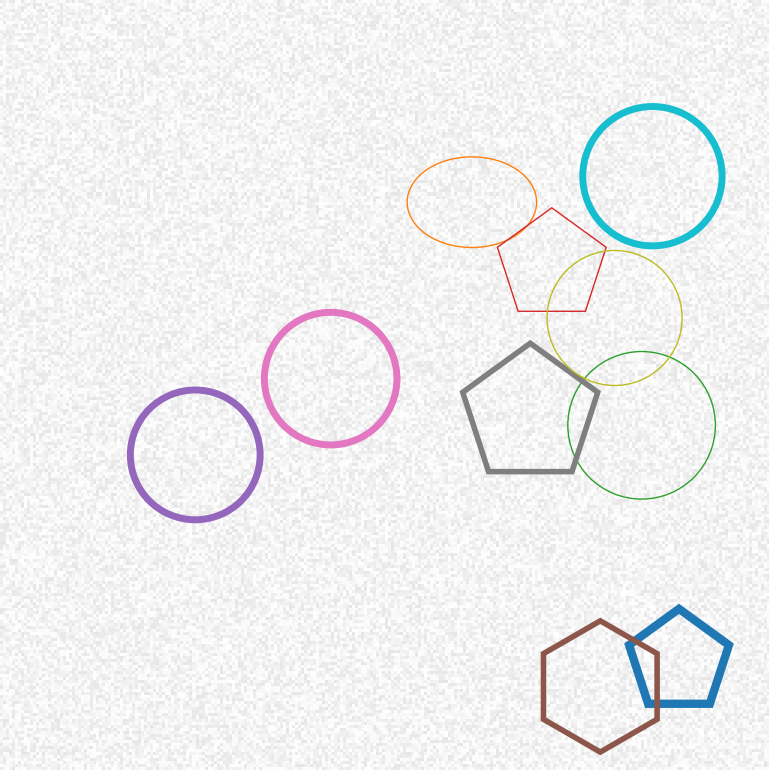[{"shape": "pentagon", "thickness": 3, "radius": 0.34, "center": [0.882, 0.141]}, {"shape": "oval", "thickness": 0.5, "radius": 0.42, "center": [0.613, 0.737]}, {"shape": "circle", "thickness": 0.5, "radius": 0.48, "center": [0.833, 0.448]}, {"shape": "pentagon", "thickness": 0.5, "radius": 0.37, "center": [0.717, 0.656]}, {"shape": "circle", "thickness": 2.5, "radius": 0.42, "center": [0.254, 0.409]}, {"shape": "hexagon", "thickness": 2, "radius": 0.43, "center": [0.78, 0.109]}, {"shape": "circle", "thickness": 2.5, "radius": 0.43, "center": [0.429, 0.508]}, {"shape": "pentagon", "thickness": 2, "radius": 0.46, "center": [0.689, 0.462]}, {"shape": "circle", "thickness": 0.5, "radius": 0.44, "center": [0.798, 0.587]}, {"shape": "circle", "thickness": 2.5, "radius": 0.45, "center": [0.847, 0.771]}]